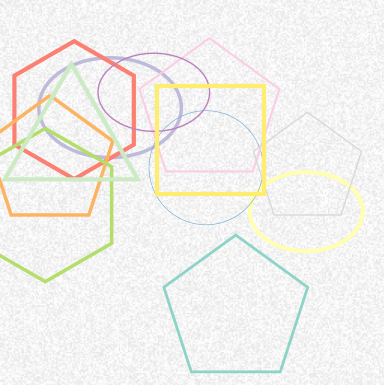[{"shape": "pentagon", "thickness": 2, "radius": 0.98, "center": [0.612, 0.193]}, {"shape": "oval", "thickness": 3, "radius": 0.73, "center": [0.796, 0.45]}, {"shape": "oval", "thickness": 2.5, "radius": 0.93, "center": [0.286, 0.72]}, {"shape": "hexagon", "thickness": 3, "radius": 0.9, "center": [0.193, 0.714]}, {"shape": "circle", "thickness": 0.5, "radius": 0.74, "center": [0.535, 0.564]}, {"shape": "pentagon", "thickness": 2.5, "radius": 0.86, "center": [0.13, 0.58]}, {"shape": "hexagon", "thickness": 2.5, "radius": 1.0, "center": [0.118, 0.467]}, {"shape": "pentagon", "thickness": 1.5, "radius": 0.96, "center": [0.544, 0.71]}, {"shape": "pentagon", "thickness": 1, "radius": 0.74, "center": [0.799, 0.561]}, {"shape": "oval", "thickness": 1, "radius": 0.72, "center": [0.4, 0.76]}, {"shape": "triangle", "thickness": 3, "radius": 1.0, "center": [0.185, 0.634]}, {"shape": "square", "thickness": 3, "radius": 0.7, "center": [0.546, 0.637]}]